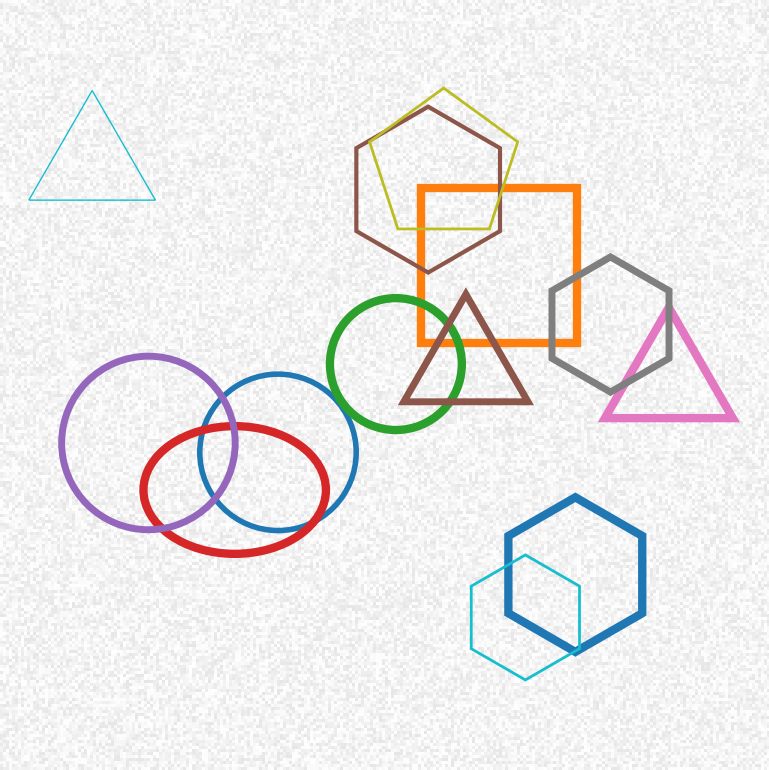[{"shape": "circle", "thickness": 2, "radius": 0.51, "center": [0.361, 0.413]}, {"shape": "hexagon", "thickness": 3, "radius": 0.5, "center": [0.747, 0.254]}, {"shape": "square", "thickness": 3, "radius": 0.5, "center": [0.648, 0.655]}, {"shape": "circle", "thickness": 3, "radius": 0.43, "center": [0.514, 0.527]}, {"shape": "oval", "thickness": 3, "radius": 0.59, "center": [0.305, 0.364]}, {"shape": "circle", "thickness": 2.5, "radius": 0.56, "center": [0.193, 0.425]}, {"shape": "triangle", "thickness": 2.5, "radius": 0.47, "center": [0.605, 0.525]}, {"shape": "hexagon", "thickness": 1.5, "radius": 0.54, "center": [0.556, 0.754]}, {"shape": "triangle", "thickness": 3, "radius": 0.48, "center": [0.869, 0.505]}, {"shape": "hexagon", "thickness": 2.5, "radius": 0.44, "center": [0.793, 0.579]}, {"shape": "pentagon", "thickness": 1, "radius": 0.51, "center": [0.576, 0.784]}, {"shape": "hexagon", "thickness": 1, "radius": 0.41, "center": [0.682, 0.198]}, {"shape": "triangle", "thickness": 0.5, "radius": 0.47, "center": [0.12, 0.788]}]